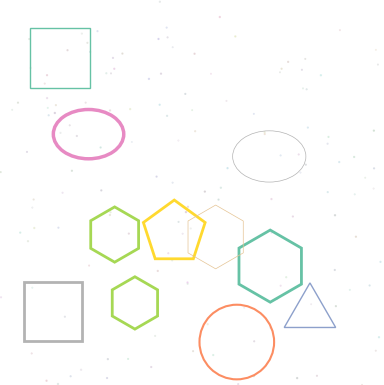[{"shape": "hexagon", "thickness": 2, "radius": 0.47, "center": [0.702, 0.309]}, {"shape": "square", "thickness": 1, "radius": 0.39, "center": [0.156, 0.849]}, {"shape": "circle", "thickness": 1.5, "radius": 0.48, "center": [0.615, 0.112]}, {"shape": "triangle", "thickness": 1, "radius": 0.39, "center": [0.805, 0.188]}, {"shape": "oval", "thickness": 2.5, "radius": 0.46, "center": [0.23, 0.652]}, {"shape": "hexagon", "thickness": 2, "radius": 0.36, "center": [0.298, 0.391]}, {"shape": "hexagon", "thickness": 2, "radius": 0.34, "center": [0.35, 0.213]}, {"shape": "pentagon", "thickness": 2, "radius": 0.42, "center": [0.453, 0.396]}, {"shape": "hexagon", "thickness": 0.5, "radius": 0.41, "center": [0.56, 0.385]}, {"shape": "square", "thickness": 2, "radius": 0.38, "center": [0.138, 0.191]}, {"shape": "oval", "thickness": 0.5, "radius": 0.48, "center": [0.699, 0.594]}]